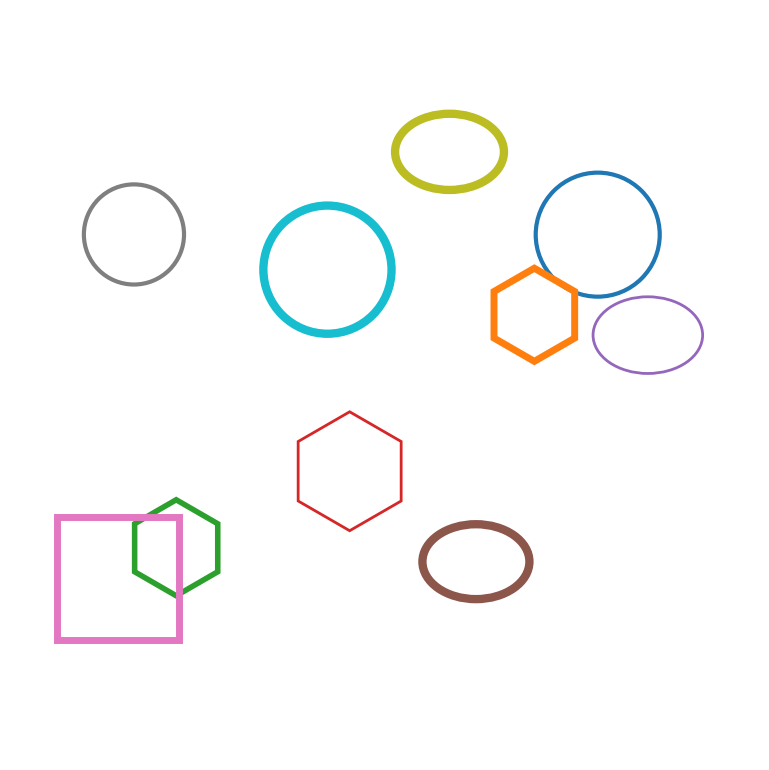[{"shape": "circle", "thickness": 1.5, "radius": 0.4, "center": [0.776, 0.695]}, {"shape": "hexagon", "thickness": 2.5, "radius": 0.3, "center": [0.694, 0.591]}, {"shape": "hexagon", "thickness": 2, "radius": 0.31, "center": [0.229, 0.289]}, {"shape": "hexagon", "thickness": 1, "radius": 0.39, "center": [0.454, 0.388]}, {"shape": "oval", "thickness": 1, "radius": 0.36, "center": [0.841, 0.565]}, {"shape": "oval", "thickness": 3, "radius": 0.35, "center": [0.618, 0.271]}, {"shape": "square", "thickness": 2.5, "radius": 0.4, "center": [0.154, 0.249]}, {"shape": "circle", "thickness": 1.5, "radius": 0.33, "center": [0.174, 0.696]}, {"shape": "oval", "thickness": 3, "radius": 0.35, "center": [0.584, 0.803]}, {"shape": "circle", "thickness": 3, "radius": 0.42, "center": [0.425, 0.65]}]